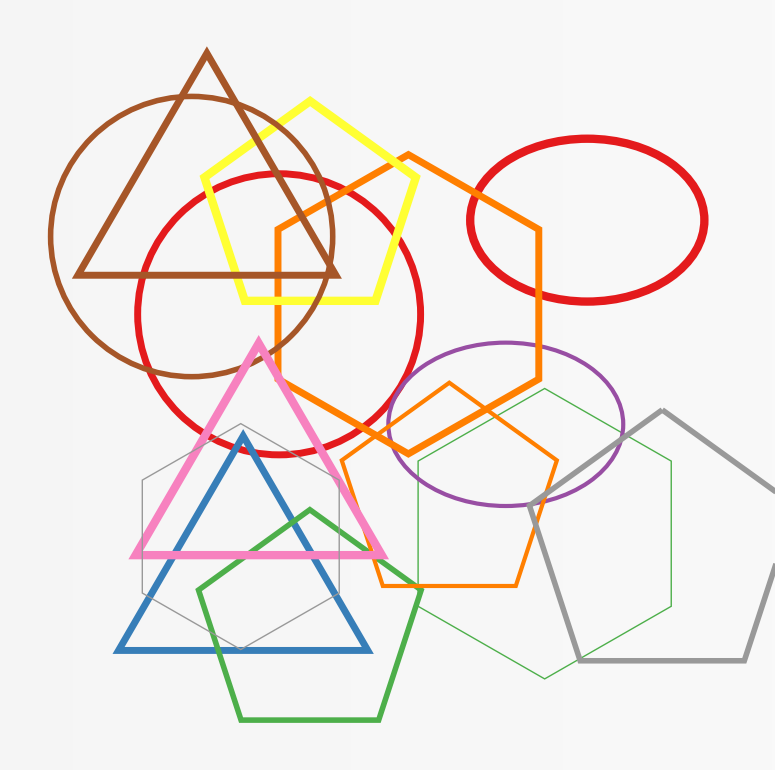[{"shape": "oval", "thickness": 3, "radius": 0.76, "center": [0.758, 0.714]}, {"shape": "circle", "thickness": 2.5, "radius": 0.91, "center": [0.36, 0.592]}, {"shape": "triangle", "thickness": 2.5, "radius": 0.93, "center": [0.314, 0.248]}, {"shape": "hexagon", "thickness": 0.5, "radius": 0.94, "center": [0.703, 0.307]}, {"shape": "pentagon", "thickness": 2, "radius": 0.76, "center": [0.4, 0.187]}, {"shape": "oval", "thickness": 1.5, "radius": 0.76, "center": [0.653, 0.449]}, {"shape": "pentagon", "thickness": 1.5, "radius": 0.73, "center": [0.58, 0.357]}, {"shape": "hexagon", "thickness": 2.5, "radius": 0.97, "center": [0.527, 0.605]}, {"shape": "pentagon", "thickness": 3, "radius": 0.72, "center": [0.4, 0.725]}, {"shape": "circle", "thickness": 2, "radius": 0.91, "center": [0.247, 0.693]}, {"shape": "triangle", "thickness": 2.5, "radius": 0.96, "center": [0.267, 0.739]}, {"shape": "triangle", "thickness": 3, "radius": 0.92, "center": [0.334, 0.371]}, {"shape": "hexagon", "thickness": 0.5, "radius": 0.73, "center": [0.311, 0.303]}, {"shape": "pentagon", "thickness": 2, "radius": 0.9, "center": [0.855, 0.288]}]